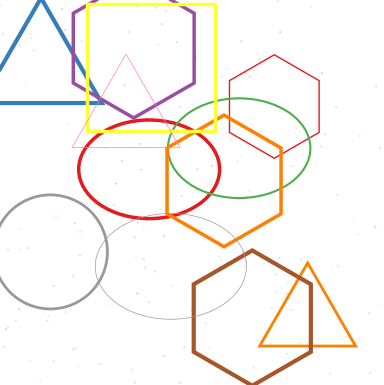[{"shape": "hexagon", "thickness": 1, "radius": 0.67, "center": [0.712, 0.723]}, {"shape": "oval", "thickness": 2.5, "radius": 0.92, "center": [0.387, 0.56]}, {"shape": "triangle", "thickness": 3, "radius": 0.91, "center": [0.107, 0.823]}, {"shape": "oval", "thickness": 1.5, "radius": 0.92, "center": [0.621, 0.615]}, {"shape": "hexagon", "thickness": 2.5, "radius": 0.91, "center": [0.347, 0.875]}, {"shape": "triangle", "thickness": 2, "radius": 0.72, "center": [0.799, 0.173]}, {"shape": "hexagon", "thickness": 2.5, "radius": 0.85, "center": [0.582, 0.53]}, {"shape": "square", "thickness": 2.5, "radius": 0.83, "center": [0.392, 0.824]}, {"shape": "hexagon", "thickness": 3, "radius": 0.88, "center": [0.655, 0.174]}, {"shape": "triangle", "thickness": 0.5, "radius": 0.81, "center": [0.328, 0.698]}, {"shape": "circle", "thickness": 2, "radius": 0.74, "center": [0.131, 0.346]}, {"shape": "oval", "thickness": 0.5, "radius": 0.98, "center": [0.444, 0.308]}]